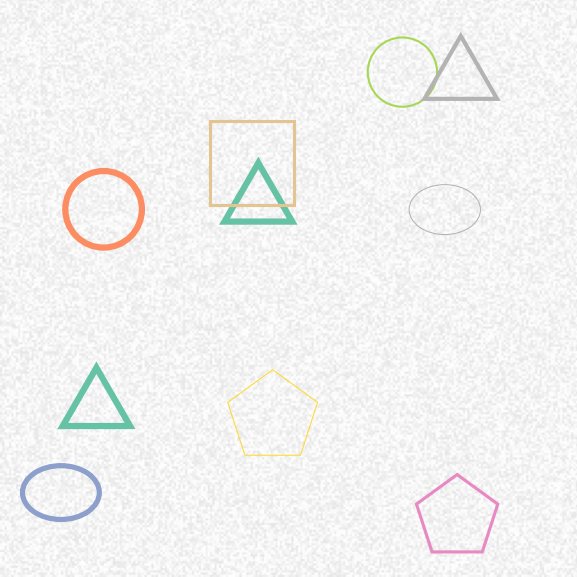[{"shape": "triangle", "thickness": 3, "radius": 0.34, "center": [0.167, 0.295]}, {"shape": "triangle", "thickness": 3, "radius": 0.34, "center": [0.447, 0.649]}, {"shape": "circle", "thickness": 3, "radius": 0.33, "center": [0.179, 0.637]}, {"shape": "oval", "thickness": 2.5, "radius": 0.33, "center": [0.105, 0.146]}, {"shape": "pentagon", "thickness": 1.5, "radius": 0.37, "center": [0.792, 0.103]}, {"shape": "circle", "thickness": 1, "radius": 0.3, "center": [0.697, 0.874]}, {"shape": "pentagon", "thickness": 0.5, "radius": 0.41, "center": [0.472, 0.277]}, {"shape": "square", "thickness": 1.5, "radius": 0.36, "center": [0.436, 0.717]}, {"shape": "triangle", "thickness": 2, "radius": 0.36, "center": [0.798, 0.864]}, {"shape": "oval", "thickness": 0.5, "radius": 0.31, "center": [0.77, 0.636]}]